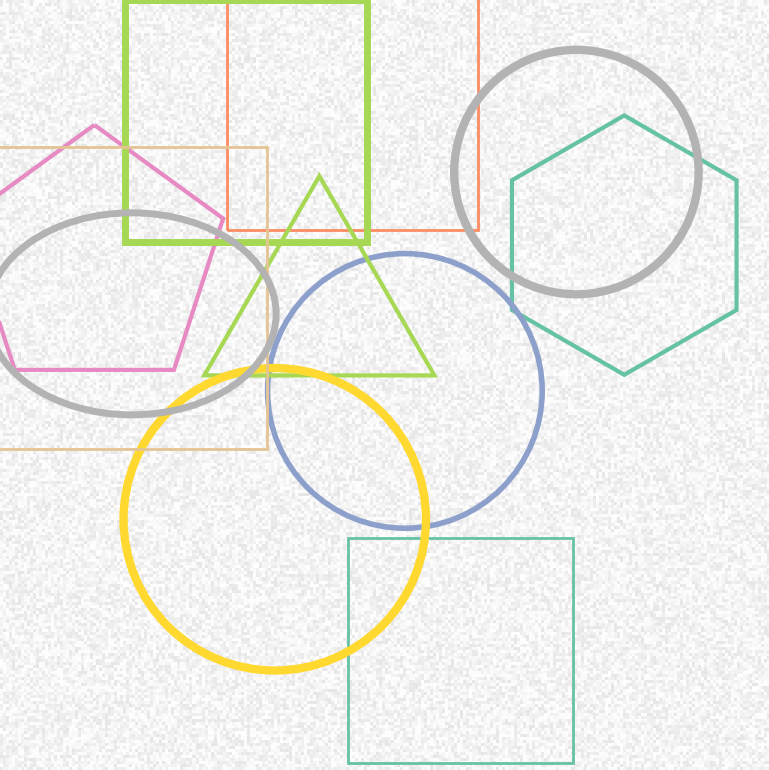[{"shape": "square", "thickness": 1, "radius": 0.73, "center": [0.598, 0.155]}, {"shape": "hexagon", "thickness": 1.5, "radius": 0.84, "center": [0.811, 0.682]}, {"shape": "square", "thickness": 1, "radius": 0.81, "center": [0.458, 0.864]}, {"shape": "circle", "thickness": 2, "radius": 0.89, "center": [0.526, 0.492]}, {"shape": "pentagon", "thickness": 1.5, "radius": 0.88, "center": [0.123, 0.662]}, {"shape": "square", "thickness": 2.5, "radius": 0.79, "center": [0.32, 0.843]}, {"shape": "triangle", "thickness": 1.5, "radius": 0.86, "center": [0.415, 0.599]}, {"shape": "circle", "thickness": 3, "radius": 0.98, "center": [0.357, 0.326]}, {"shape": "square", "thickness": 1, "radius": 0.98, "center": [0.151, 0.613]}, {"shape": "circle", "thickness": 3, "radius": 0.79, "center": [0.749, 0.777]}, {"shape": "oval", "thickness": 2.5, "radius": 0.94, "center": [0.171, 0.592]}]